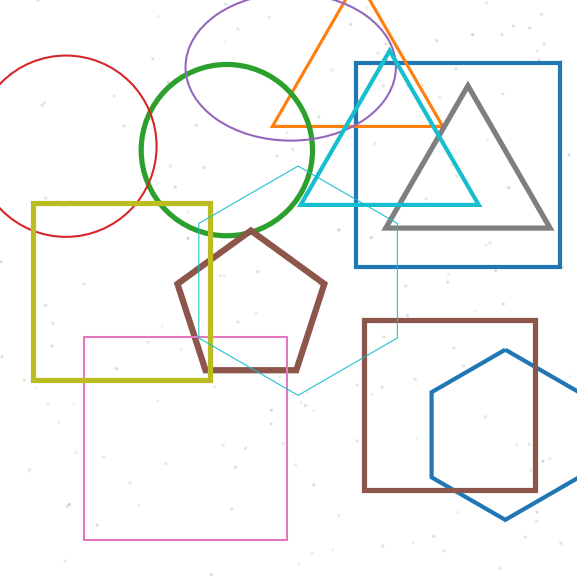[{"shape": "hexagon", "thickness": 2, "radius": 0.74, "center": [0.875, 0.246]}, {"shape": "square", "thickness": 2, "radius": 0.88, "center": [0.793, 0.713]}, {"shape": "triangle", "thickness": 1.5, "radius": 0.85, "center": [0.619, 0.865]}, {"shape": "circle", "thickness": 2.5, "radius": 0.74, "center": [0.393, 0.739]}, {"shape": "circle", "thickness": 1, "radius": 0.78, "center": [0.114, 0.746]}, {"shape": "oval", "thickness": 1, "radius": 0.91, "center": [0.503, 0.883]}, {"shape": "pentagon", "thickness": 3, "radius": 0.67, "center": [0.434, 0.466]}, {"shape": "square", "thickness": 2.5, "radius": 0.74, "center": [0.778, 0.298]}, {"shape": "square", "thickness": 1, "radius": 0.88, "center": [0.321, 0.24]}, {"shape": "triangle", "thickness": 2.5, "radius": 0.82, "center": [0.81, 0.686]}, {"shape": "square", "thickness": 2.5, "radius": 0.77, "center": [0.21, 0.495]}, {"shape": "triangle", "thickness": 2, "radius": 0.89, "center": [0.675, 0.733]}, {"shape": "hexagon", "thickness": 0.5, "radius": 0.99, "center": [0.516, 0.513]}]